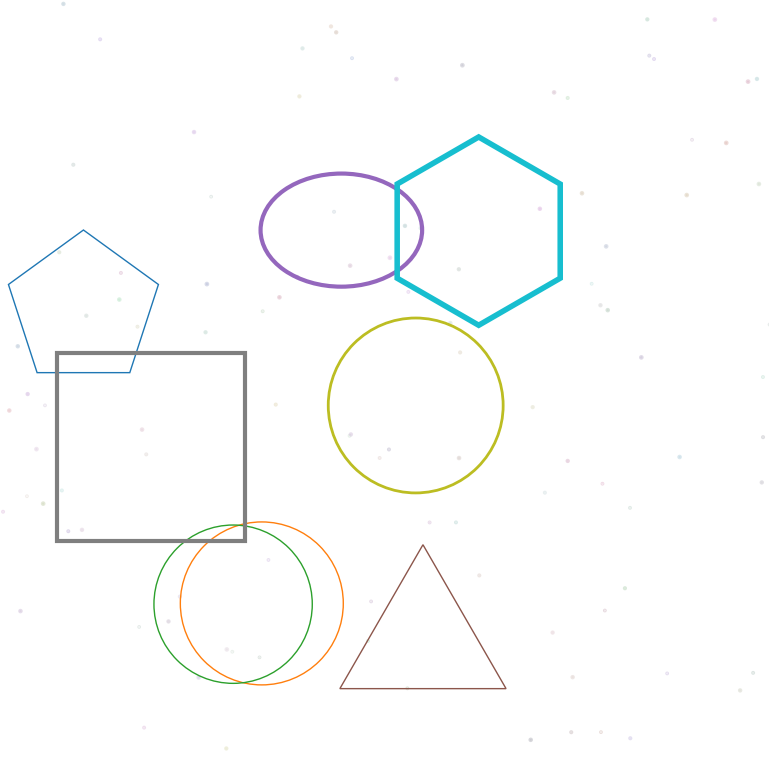[{"shape": "pentagon", "thickness": 0.5, "radius": 0.51, "center": [0.108, 0.599]}, {"shape": "circle", "thickness": 0.5, "radius": 0.53, "center": [0.34, 0.216]}, {"shape": "circle", "thickness": 0.5, "radius": 0.51, "center": [0.303, 0.215]}, {"shape": "oval", "thickness": 1.5, "radius": 0.52, "center": [0.443, 0.701]}, {"shape": "triangle", "thickness": 0.5, "radius": 0.62, "center": [0.549, 0.168]}, {"shape": "square", "thickness": 1.5, "radius": 0.61, "center": [0.196, 0.419]}, {"shape": "circle", "thickness": 1, "radius": 0.57, "center": [0.54, 0.473]}, {"shape": "hexagon", "thickness": 2, "radius": 0.61, "center": [0.622, 0.7]}]